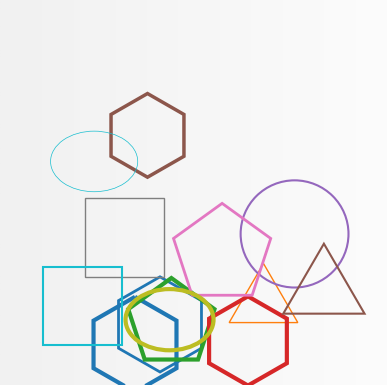[{"shape": "hexagon", "thickness": 2, "radius": 0.62, "center": [0.413, 0.157]}, {"shape": "hexagon", "thickness": 3, "radius": 0.62, "center": [0.348, 0.105]}, {"shape": "triangle", "thickness": 1, "radius": 0.51, "center": [0.68, 0.213]}, {"shape": "pentagon", "thickness": 3, "radius": 0.59, "center": [0.442, 0.161]}, {"shape": "hexagon", "thickness": 3, "radius": 0.58, "center": [0.64, 0.114]}, {"shape": "circle", "thickness": 1.5, "radius": 0.7, "center": [0.76, 0.392]}, {"shape": "hexagon", "thickness": 2.5, "radius": 0.54, "center": [0.381, 0.648]}, {"shape": "triangle", "thickness": 1.5, "radius": 0.61, "center": [0.836, 0.246]}, {"shape": "pentagon", "thickness": 2, "radius": 0.66, "center": [0.573, 0.34]}, {"shape": "square", "thickness": 1, "radius": 0.51, "center": [0.321, 0.383]}, {"shape": "oval", "thickness": 3, "radius": 0.57, "center": [0.438, 0.17]}, {"shape": "oval", "thickness": 0.5, "radius": 0.56, "center": [0.243, 0.581]}, {"shape": "square", "thickness": 1.5, "radius": 0.51, "center": [0.212, 0.205]}]